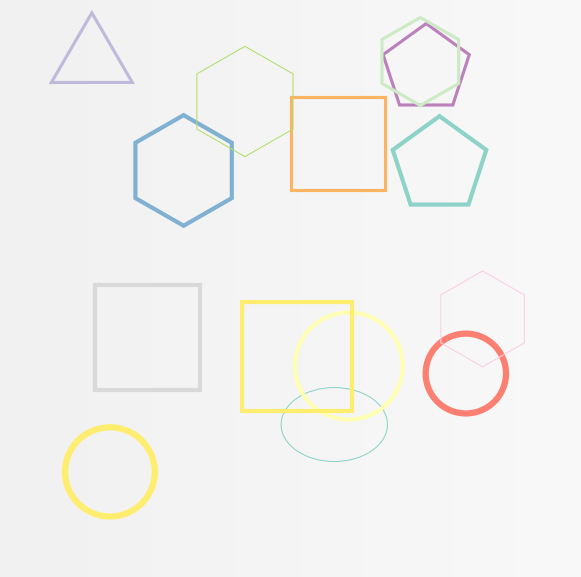[{"shape": "oval", "thickness": 0.5, "radius": 0.46, "center": [0.575, 0.264]}, {"shape": "pentagon", "thickness": 2, "radius": 0.42, "center": [0.756, 0.713]}, {"shape": "circle", "thickness": 2, "radius": 0.46, "center": [0.6, 0.365]}, {"shape": "triangle", "thickness": 1.5, "radius": 0.4, "center": [0.158, 0.897]}, {"shape": "circle", "thickness": 3, "radius": 0.35, "center": [0.801, 0.352]}, {"shape": "hexagon", "thickness": 2, "radius": 0.48, "center": [0.316, 0.704]}, {"shape": "square", "thickness": 1.5, "radius": 0.4, "center": [0.582, 0.751]}, {"shape": "hexagon", "thickness": 0.5, "radius": 0.48, "center": [0.421, 0.823]}, {"shape": "hexagon", "thickness": 0.5, "radius": 0.42, "center": [0.83, 0.447]}, {"shape": "square", "thickness": 2, "radius": 0.45, "center": [0.253, 0.415]}, {"shape": "pentagon", "thickness": 1.5, "radius": 0.39, "center": [0.733, 0.88]}, {"shape": "hexagon", "thickness": 1.5, "radius": 0.38, "center": [0.723, 0.893]}, {"shape": "square", "thickness": 2, "radius": 0.47, "center": [0.511, 0.382]}, {"shape": "circle", "thickness": 3, "radius": 0.39, "center": [0.189, 0.182]}]